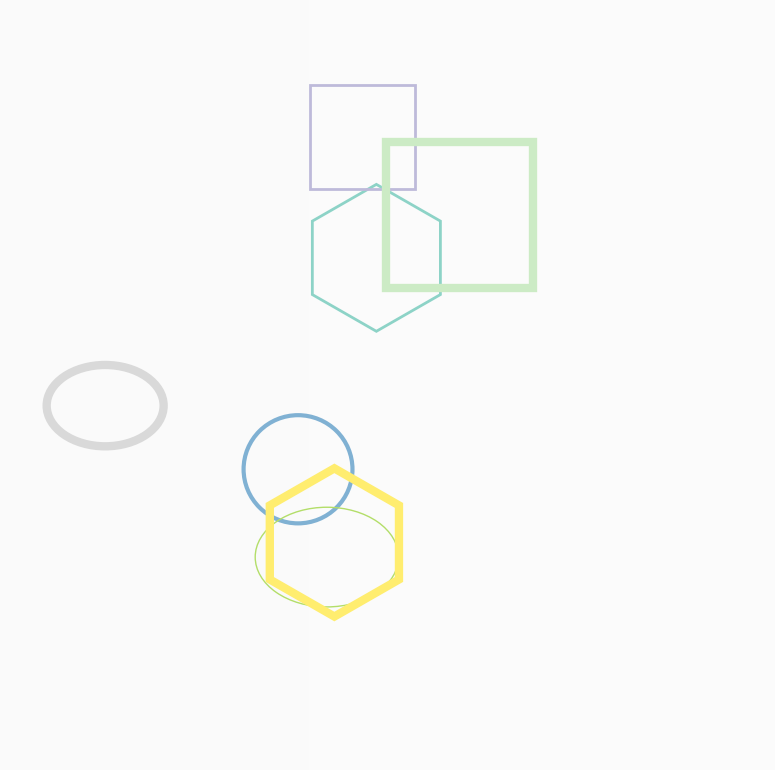[{"shape": "hexagon", "thickness": 1, "radius": 0.48, "center": [0.486, 0.665]}, {"shape": "square", "thickness": 1, "radius": 0.34, "center": [0.467, 0.822]}, {"shape": "circle", "thickness": 1.5, "radius": 0.35, "center": [0.385, 0.391]}, {"shape": "oval", "thickness": 0.5, "radius": 0.46, "center": [0.422, 0.277]}, {"shape": "oval", "thickness": 3, "radius": 0.38, "center": [0.136, 0.473]}, {"shape": "square", "thickness": 3, "radius": 0.47, "center": [0.593, 0.721]}, {"shape": "hexagon", "thickness": 3, "radius": 0.48, "center": [0.431, 0.296]}]